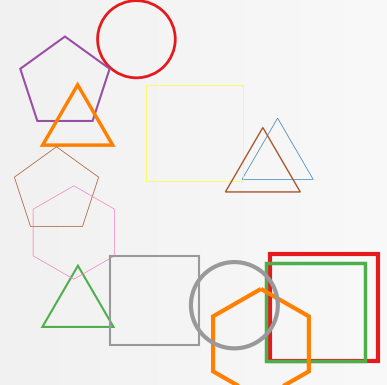[{"shape": "circle", "thickness": 2, "radius": 0.5, "center": [0.352, 0.898]}, {"shape": "square", "thickness": 3, "radius": 0.7, "center": [0.836, 0.2]}, {"shape": "triangle", "thickness": 0.5, "radius": 0.53, "center": [0.716, 0.587]}, {"shape": "triangle", "thickness": 1.5, "radius": 0.53, "center": [0.201, 0.204]}, {"shape": "square", "thickness": 2.5, "radius": 0.64, "center": [0.813, 0.189]}, {"shape": "pentagon", "thickness": 1.5, "radius": 0.61, "center": [0.168, 0.784]}, {"shape": "hexagon", "thickness": 3, "radius": 0.71, "center": [0.673, 0.107]}, {"shape": "triangle", "thickness": 2.5, "radius": 0.52, "center": [0.2, 0.675]}, {"shape": "square", "thickness": 0.5, "radius": 0.63, "center": [0.501, 0.654]}, {"shape": "triangle", "thickness": 1, "radius": 0.56, "center": [0.678, 0.557]}, {"shape": "pentagon", "thickness": 0.5, "radius": 0.57, "center": [0.146, 0.504]}, {"shape": "hexagon", "thickness": 0.5, "radius": 0.61, "center": [0.191, 0.396]}, {"shape": "square", "thickness": 1.5, "radius": 0.58, "center": [0.399, 0.219]}, {"shape": "circle", "thickness": 3, "radius": 0.56, "center": [0.605, 0.207]}]